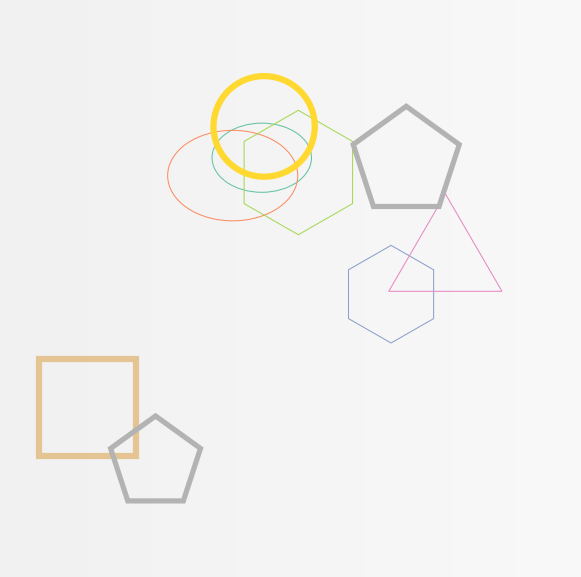[{"shape": "oval", "thickness": 0.5, "radius": 0.43, "center": [0.45, 0.726]}, {"shape": "oval", "thickness": 0.5, "radius": 0.56, "center": [0.4, 0.695]}, {"shape": "hexagon", "thickness": 0.5, "radius": 0.42, "center": [0.673, 0.49]}, {"shape": "triangle", "thickness": 0.5, "radius": 0.56, "center": [0.766, 0.551]}, {"shape": "hexagon", "thickness": 0.5, "radius": 0.54, "center": [0.513, 0.7]}, {"shape": "circle", "thickness": 3, "radius": 0.44, "center": [0.454, 0.78]}, {"shape": "square", "thickness": 3, "radius": 0.42, "center": [0.151, 0.294]}, {"shape": "pentagon", "thickness": 2.5, "radius": 0.48, "center": [0.699, 0.719]}, {"shape": "pentagon", "thickness": 2.5, "radius": 0.41, "center": [0.268, 0.198]}]